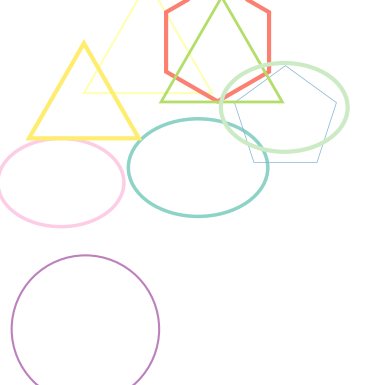[{"shape": "oval", "thickness": 2.5, "radius": 0.91, "center": [0.515, 0.565]}, {"shape": "triangle", "thickness": 1.5, "radius": 0.96, "center": [0.385, 0.854]}, {"shape": "hexagon", "thickness": 3, "radius": 0.77, "center": [0.565, 0.891]}, {"shape": "pentagon", "thickness": 0.5, "radius": 0.7, "center": [0.741, 0.69]}, {"shape": "triangle", "thickness": 2, "radius": 0.91, "center": [0.576, 0.826]}, {"shape": "oval", "thickness": 2.5, "radius": 0.82, "center": [0.158, 0.526]}, {"shape": "circle", "thickness": 1.5, "radius": 0.96, "center": [0.222, 0.145]}, {"shape": "oval", "thickness": 3, "radius": 0.82, "center": [0.738, 0.721]}, {"shape": "triangle", "thickness": 3, "radius": 0.82, "center": [0.218, 0.723]}]